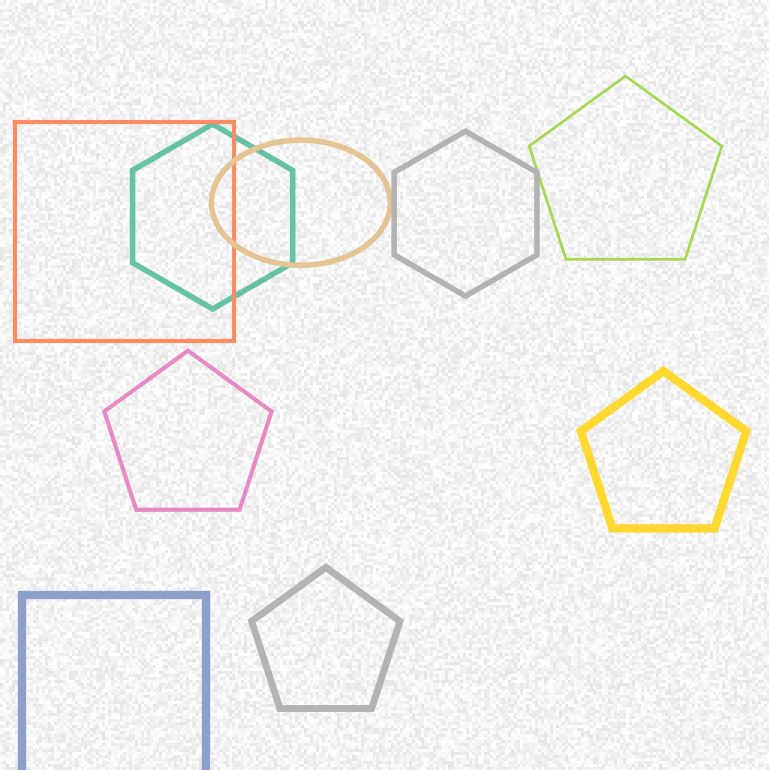[{"shape": "hexagon", "thickness": 2, "radius": 0.6, "center": [0.276, 0.719]}, {"shape": "square", "thickness": 1.5, "radius": 0.71, "center": [0.161, 0.7]}, {"shape": "square", "thickness": 3, "radius": 0.6, "center": [0.148, 0.108]}, {"shape": "pentagon", "thickness": 1.5, "radius": 0.57, "center": [0.244, 0.43]}, {"shape": "pentagon", "thickness": 1, "radius": 0.66, "center": [0.812, 0.77]}, {"shape": "pentagon", "thickness": 3, "radius": 0.56, "center": [0.862, 0.405]}, {"shape": "oval", "thickness": 2, "radius": 0.58, "center": [0.391, 0.737]}, {"shape": "pentagon", "thickness": 2.5, "radius": 0.51, "center": [0.423, 0.162]}, {"shape": "hexagon", "thickness": 2, "radius": 0.54, "center": [0.605, 0.723]}]